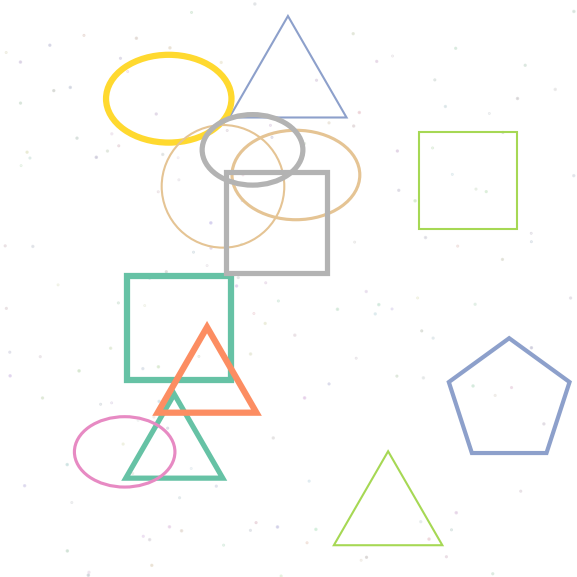[{"shape": "triangle", "thickness": 2.5, "radius": 0.48, "center": [0.302, 0.22]}, {"shape": "square", "thickness": 3, "radius": 0.45, "center": [0.31, 0.432]}, {"shape": "triangle", "thickness": 3, "radius": 0.49, "center": [0.359, 0.334]}, {"shape": "pentagon", "thickness": 2, "radius": 0.55, "center": [0.882, 0.304]}, {"shape": "triangle", "thickness": 1, "radius": 0.59, "center": [0.499, 0.854]}, {"shape": "oval", "thickness": 1.5, "radius": 0.44, "center": [0.216, 0.217]}, {"shape": "square", "thickness": 1, "radius": 0.42, "center": [0.811, 0.687]}, {"shape": "triangle", "thickness": 1, "radius": 0.54, "center": [0.672, 0.109]}, {"shape": "oval", "thickness": 3, "radius": 0.54, "center": [0.292, 0.828]}, {"shape": "oval", "thickness": 1.5, "radius": 0.55, "center": [0.512, 0.696]}, {"shape": "circle", "thickness": 1, "radius": 0.53, "center": [0.386, 0.676]}, {"shape": "square", "thickness": 2.5, "radius": 0.44, "center": [0.479, 0.613]}, {"shape": "oval", "thickness": 2.5, "radius": 0.44, "center": [0.437, 0.74]}]